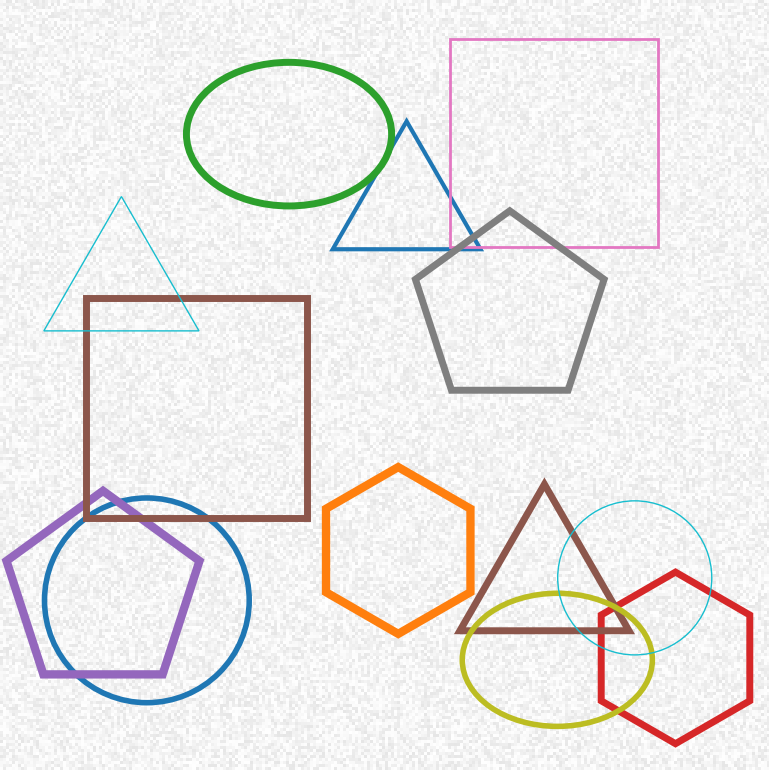[{"shape": "triangle", "thickness": 1.5, "radius": 0.55, "center": [0.528, 0.732]}, {"shape": "circle", "thickness": 2, "radius": 0.66, "center": [0.191, 0.22]}, {"shape": "hexagon", "thickness": 3, "radius": 0.54, "center": [0.517, 0.285]}, {"shape": "oval", "thickness": 2.5, "radius": 0.67, "center": [0.375, 0.826]}, {"shape": "hexagon", "thickness": 2.5, "radius": 0.56, "center": [0.877, 0.146]}, {"shape": "pentagon", "thickness": 3, "radius": 0.66, "center": [0.134, 0.231]}, {"shape": "triangle", "thickness": 2.5, "radius": 0.63, "center": [0.707, 0.244]}, {"shape": "square", "thickness": 2.5, "radius": 0.72, "center": [0.255, 0.47]}, {"shape": "square", "thickness": 1, "radius": 0.68, "center": [0.72, 0.815]}, {"shape": "pentagon", "thickness": 2.5, "radius": 0.64, "center": [0.662, 0.597]}, {"shape": "oval", "thickness": 2, "radius": 0.62, "center": [0.724, 0.143]}, {"shape": "triangle", "thickness": 0.5, "radius": 0.58, "center": [0.158, 0.628]}, {"shape": "circle", "thickness": 0.5, "radius": 0.5, "center": [0.824, 0.25]}]